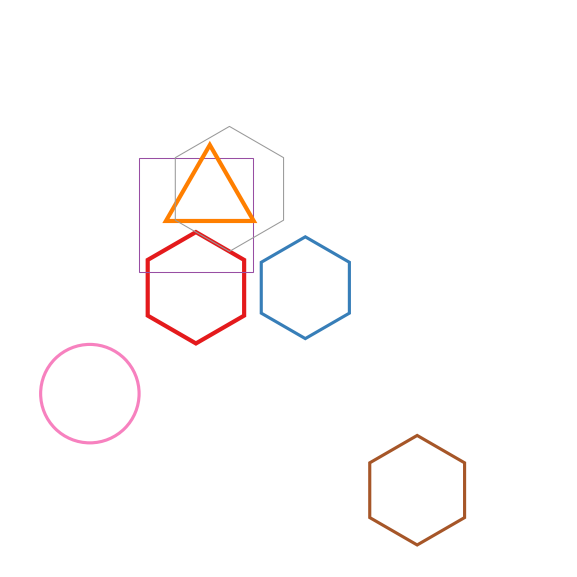[{"shape": "hexagon", "thickness": 2, "radius": 0.48, "center": [0.339, 0.501]}, {"shape": "hexagon", "thickness": 1.5, "radius": 0.44, "center": [0.529, 0.501]}, {"shape": "square", "thickness": 0.5, "radius": 0.49, "center": [0.34, 0.627]}, {"shape": "triangle", "thickness": 2, "radius": 0.44, "center": [0.363, 0.66]}, {"shape": "hexagon", "thickness": 1.5, "radius": 0.47, "center": [0.722, 0.15]}, {"shape": "circle", "thickness": 1.5, "radius": 0.43, "center": [0.156, 0.318]}, {"shape": "hexagon", "thickness": 0.5, "radius": 0.54, "center": [0.397, 0.672]}]